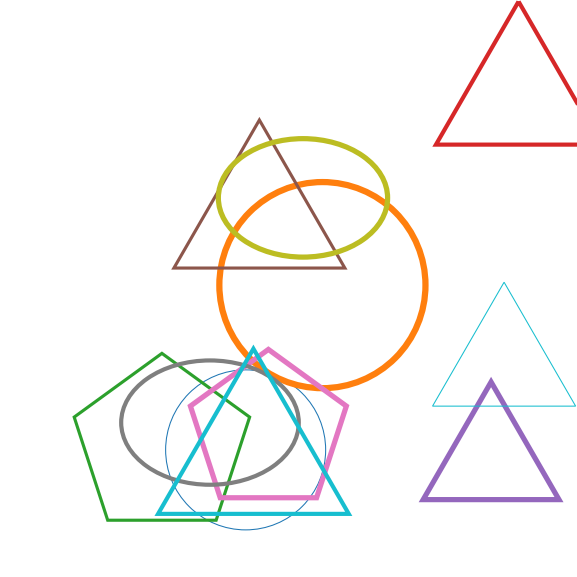[{"shape": "circle", "thickness": 0.5, "radius": 0.69, "center": [0.425, 0.22]}, {"shape": "circle", "thickness": 3, "radius": 0.89, "center": [0.558, 0.505]}, {"shape": "pentagon", "thickness": 1.5, "radius": 0.8, "center": [0.28, 0.228]}, {"shape": "triangle", "thickness": 2, "radius": 0.83, "center": [0.898, 0.831]}, {"shape": "triangle", "thickness": 2.5, "radius": 0.68, "center": [0.85, 0.202]}, {"shape": "triangle", "thickness": 1.5, "radius": 0.85, "center": [0.449, 0.62]}, {"shape": "pentagon", "thickness": 2.5, "radius": 0.71, "center": [0.465, 0.252]}, {"shape": "oval", "thickness": 2, "radius": 0.77, "center": [0.364, 0.267]}, {"shape": "oval", "thickness": 2.5, "radius": 0.73, "center": [0.525, 0.656]}, {"shape": "triangle", "thickness": 0.5, "radius": 0.72, "center": [0.873, 0.367]}, {"shape": "triangle", "thickness": 2, "radius": 0.95, "center": [0.439, 0.205]}]